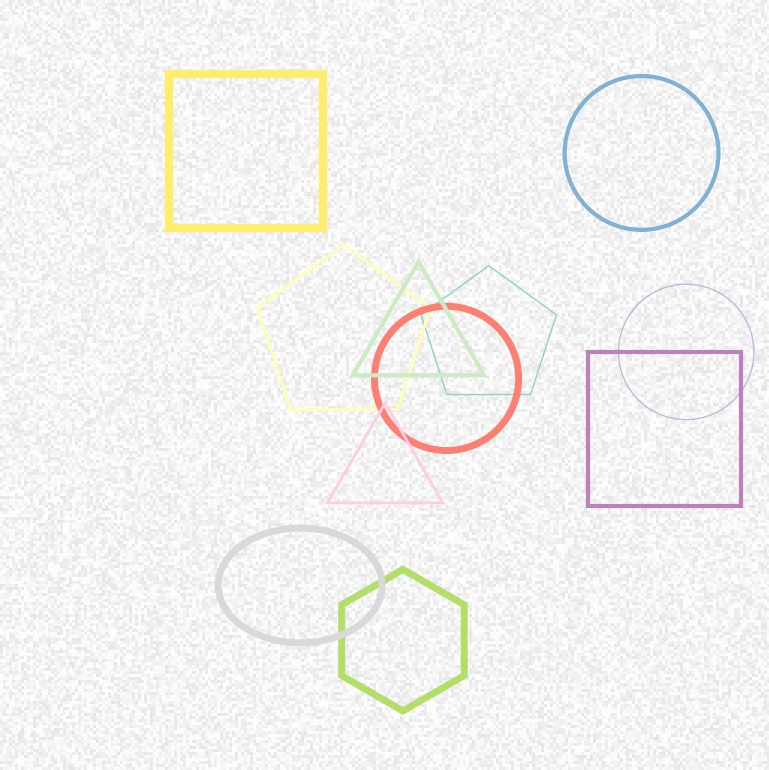[{"shape": "pentagon", "thickness": 0.5, "radius": 0.46, "center": [0.635, 0.562]}, {"shape": "pentagon", "thickness": 1, "radius": 0.59, "center": [0.447, 0.564]}, {"shape": "circle", "thickness": 0.5, "radius": 0.44, "center": [0.891, 0.543]}, {"shape": "circle", "thickness": 2.5, "radius": 0.47, "center": [0.58, 0.509]}, {"shape": "circle", "thickness": 1.5, "radius": 0.5, "center": [0.833, 0.801]}, {"shape": "hexagon", "thickness": 2.5, "radius": 0.46, "center": [0.523, 0.169]}, {"shape": "triangle", "thickness": 1, "radius": 0.43, "center": [0.5, 0.39]}, {"shape": "oval", "thickness": 2.5, "radius": 0.53, "center": [0.39, 0.24]}, {"shape": "square", "thickness": 1.5, "radius": 0.5, "center": [0.863, 0.443]}, {"shape": "triangle", "thickness": 1.5, "radius": 0.49, "center": [0.543, 0.562]}, {"shape": "square", "thickness": 3, "radius": 0.5, "center": [0.319, 0.804]}]